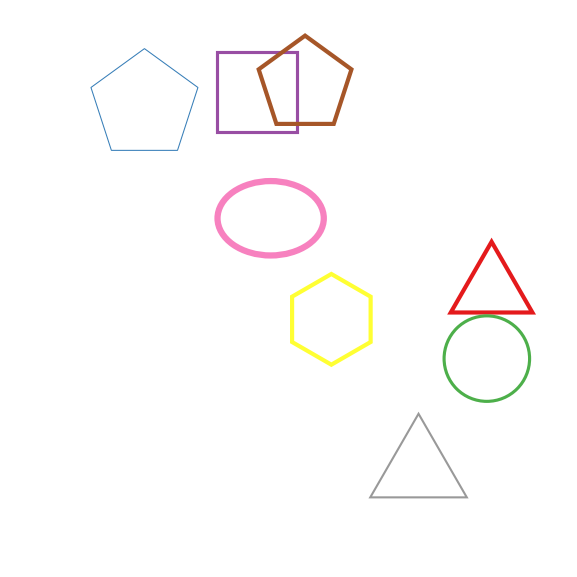[{"shape": "triangle", "thickness": 2, "radius": 0.41, "center": [0.851, 0.499]}, {"shape": "pentagon", "thickness": 0.5, "radius": 0.49, "center": [0.25, 0.818]}, {"shape": "circle", "thickness": 1.5, "radius": 0.37, "center": [0.843, 0.378]}, {"shape": "square", "thickness": 1.5, "radius": 0.35, "center": [0.445, 0.84]}, {"shape": "hexagon", "thickness": 2, "radius": 0.39, "center": [0.574, 0.446]}, {"shape": "pentagon", "thickness": 2, "radius": 0.42, "center": [0.528, 0.853]}, {"shape": "oval", "thickness": 3, "radius": 0.46, "center": [0.469, 0.621]}, {"shape": "triangle", "thickness": 1, "radius": 0.48, "center": [0.725, 0.186]}]